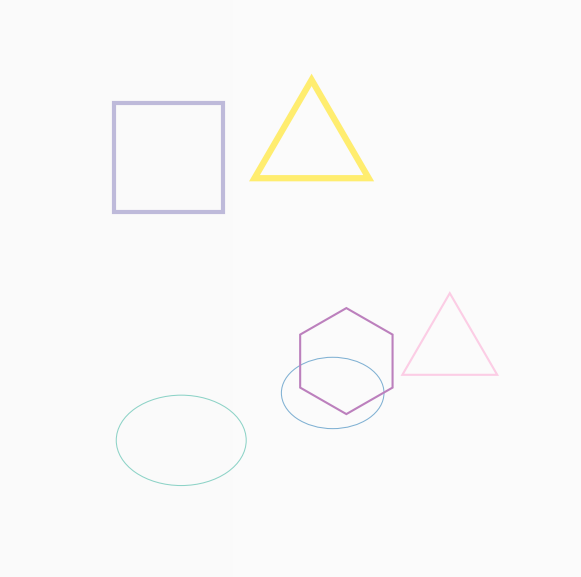[{"shape": "oval", "thickness": 0.5, "radius": 0.56, "center": [0.312, 0.237]}, {"shape": "square", "thickness": 2, "radius": 0.47, "center": [0.29, 0.727]}, {"shape": "oval", "thickness": 0.5, "radius": 0.44, "center": [0.572, 0.319]}, {"shape": "triangle", "thickness": 1, "radius": 0.47, "center": [0.774, 0.397]}, {"shape": "hexagon", "thickness": 1, "radius": 0.46, "center": [0.596, 0.374]}, {"shape": "triangle", "thickness": 3, "radius": 0.57, "center": [0.536, 0.747]}]